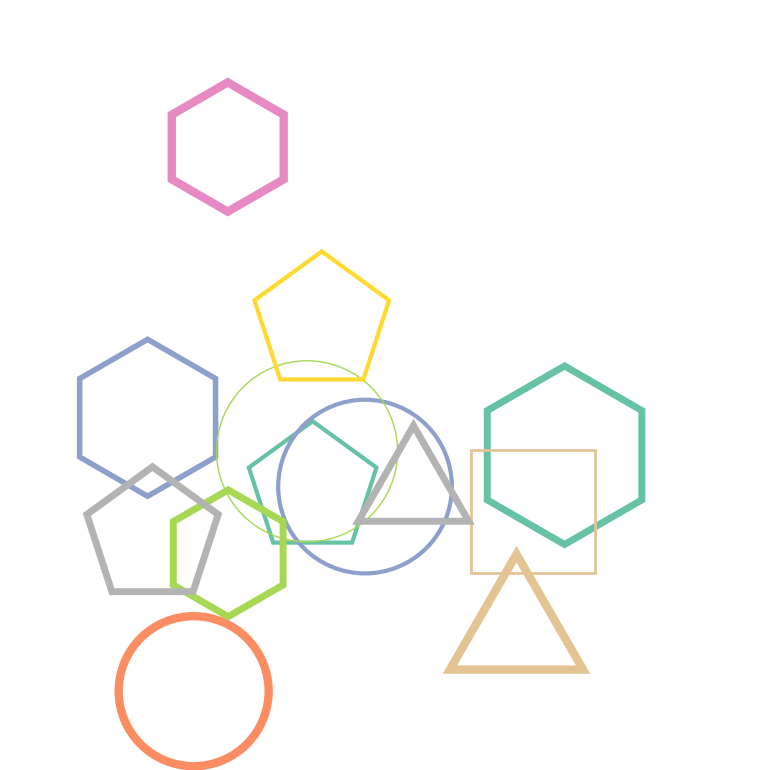[{"shape": "hexagon", "thickness": 2.5, "radius": 0.58, "center": [0.733, 0.409]}, {"shape": "pentagon", "thickness": 1.5, "radius": 0.44, "center": [0.406, 0.366]}, {"shape": "circle", "thickness": 3, "radius": 0.49, "center": [0.251, 0.102]}, {"shape": "hexagon", "thickness": 2, "radius": 0.51, "center": [0.192, 0.457]}, {"shape": "circle", "thickness": 1.5, "radius": 0.56, "center": [0.474, 0.368]}, {"shape": "hexagon", "thickness": 3, "radius": 0.42, "center": [0.296, 0.809]}, {"shape": "hexagon", "thickness": 2.5, "radius": 0.41, "center": [0.296, 0.281]}, {"shape": "circle", "thickness": 0.5, "radius": 0.59, "center": [0.399, 0.414]}, {"shape": "pentagon", "thickness": 1.5, "radius": 0.46, "center": [0.418, 0.582]}, {"shape": "square", "thickness": 1, "radius": 0.4, "center": [0.692, 0.336]}, {"shape": "triangle", "thickness": 3, "radius": 0.5, "center": [0.671, 0.18]}, {"shape": "triangle", "thickness": 2.5, "radius": 0.41, "center": [0.537, 0.364]}, {"shape": "pentagon", "thickness": 2.5, "radius": 0.45, "center": [0.198, 0.304]}]